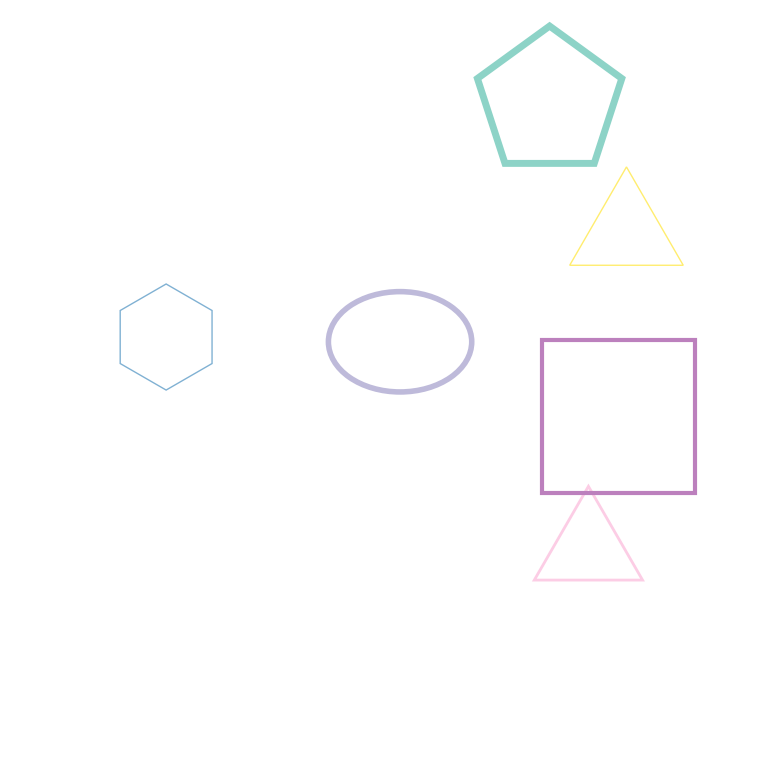[{"shape": "pentagon", "thickness": 2.5, "radius": 0.49, "center": [0.714, 0.868]}, {"shape": "oval", "thickness": 2, "radius": 0.47, "center": [0.52, 0.556]}, {"shape": "hexagon", "thickness": 0.5, "radius": 0.34, "center": [0.216, 0.562]}, {"shape": "triangle", "thickness": 1, "radius": 0.41, "center": [0.764, 0.287]}, {"shape": "square", "thickness": 1.5, "radius": 0.5, "center": [0.803, 0.459]}, {"shape": "triangle", "thickness": 0.5, "radius": 0.43, "center": [0.814, 0.698]}]